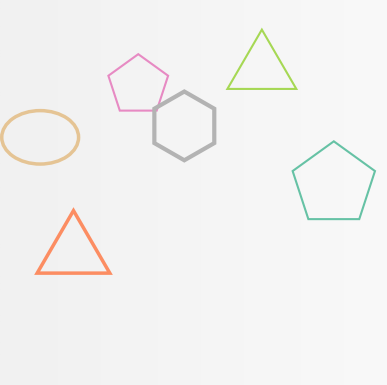[{"shape": "pentagon", "thickness": 1.5, "radius": 0.56, "center": [0.861, 0.521]}, {"shape": "triangle", "thickness": 2.5, "radius": 0.54, "center": [0.19, 0.345]}, {"shape": "pentagon", "thickness": 1.5, "radius": 0.41, "center": [0.357, 0.778]}, {"shape": "triangle", "thickness": 1.5, "radius": 0.51, "center": [0.676, 0.82]}, {"shape": "oval", "thickness": 2.5, "radius": 0.5, "center": [0.104, 0.643]}, {"shape": "hexagon", "thickness": 3, "radius": 0.45, "center": [0.476, 0.673]}]